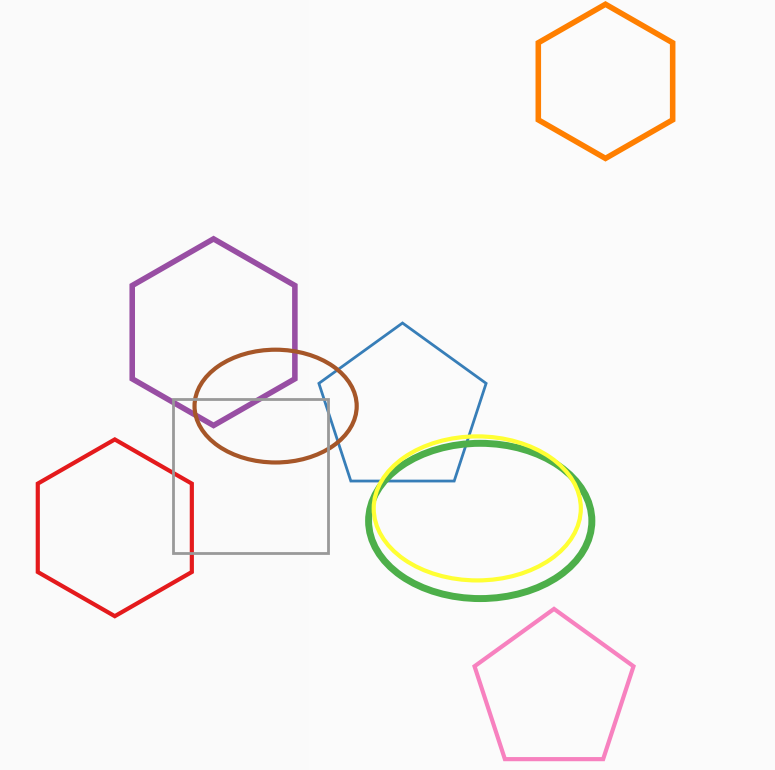[{"shape": "hexagon", "thickness": 1.5, "radius": 0.57, "center": [0.148, 0.315]}, {"shape": "pentagon", "thickness": 1, "radius": 0.57, "center": [0.519, 0.467]}, {"shape": "oval", "thickness": 2.5, "radius": 0.72, "center": [0.62, 0.323]}, {"shape": "hexagon", "thickness": 2, "radius": 0.61, "center": [0.276, 0.569]}, {"shape": "hexagon", "thickness": 2, "radius": 0.5, "center": [0.781, 0.894]}, {"shape": "oval", "thickness": 1.5, "radius": 0.67, "center": [0.616, 0.34]}, {"shape": "oval", "thickness": 1.5, "radius": 0.52, "center": [0.356, 0.473]}, {"shape": "pentagon", "thickness": 1.5, "radius": 0.54, "center": [0.715, 0.101]}, {"shape": "square", "thickness": 1, "radius": 0.5, "center": [0.323, 0.382]}]